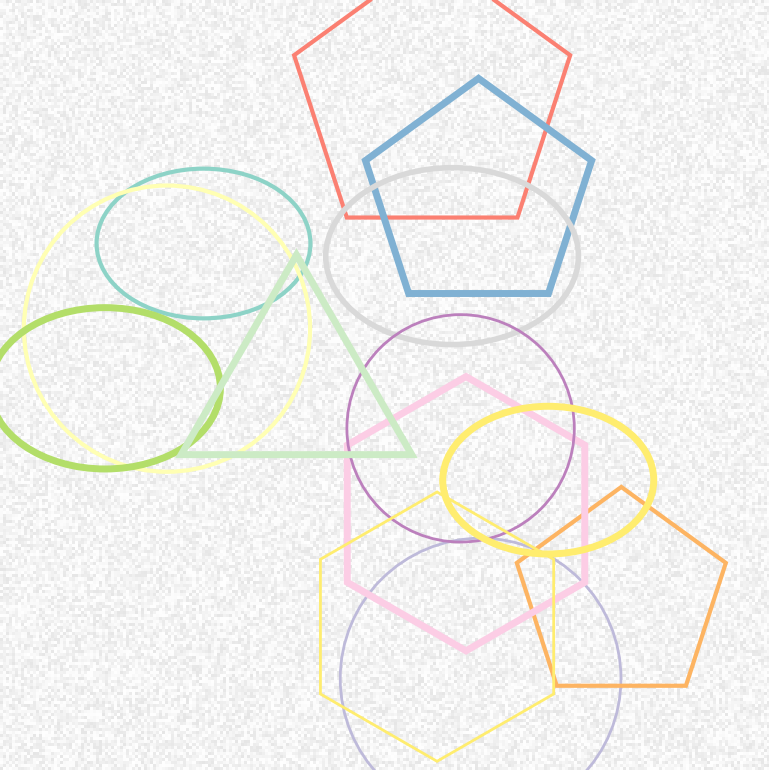[{"shape": "oval", "thickness": 1.5, "radius": 0.69, "center": [0.264, 0.684]}, {"shape": "circle", "thickness": 1.5, "radius": 0.93, "center": [0.217, 0.573]}, {"shape": "circle", "thickness": 1, "radius": 0.91, "center": [0.624, 0.119]}, {"shape": "pentagon", "thickness": 1.5, "radius": 0.94, "center": [0.561, 0.87]}, {"shape": "pentagon", "thickness": 2.5, "radius": 0.77, "center": [0.621, 0.744]}, {"shape": "pentagon", "thickness": 1.5, "radius": 0.71, "center": [0.807, 0.225]}, {"shape": "oval", "thickness": 2.5, "radius": 0.75, "center": [0.137, 0.496]}, {"shape": "hexagon", "thickness": 2.5, "radius": 0.89, "center": [0.605, 0.333]}, {"shape": "oval", "thickness": 2, "radius": 0.82, "center": [0.587, 0.667]}, {"shape": "circle", "thickness": 1, "radius": 0.74, "center": [0.598, 0.444]}, {"shape": "triangle", "thickness": 2.5, "radius": 0.86, "center": [0.385, 0.496]}, {"shape": "hexagon", "thickness": 1, "radius": 0.87, "center": [0.568, 0.186]}, {"shape": "oval", "thickness": 2.5, "radius": 0.69, "center": [0.712, 0.376]}]